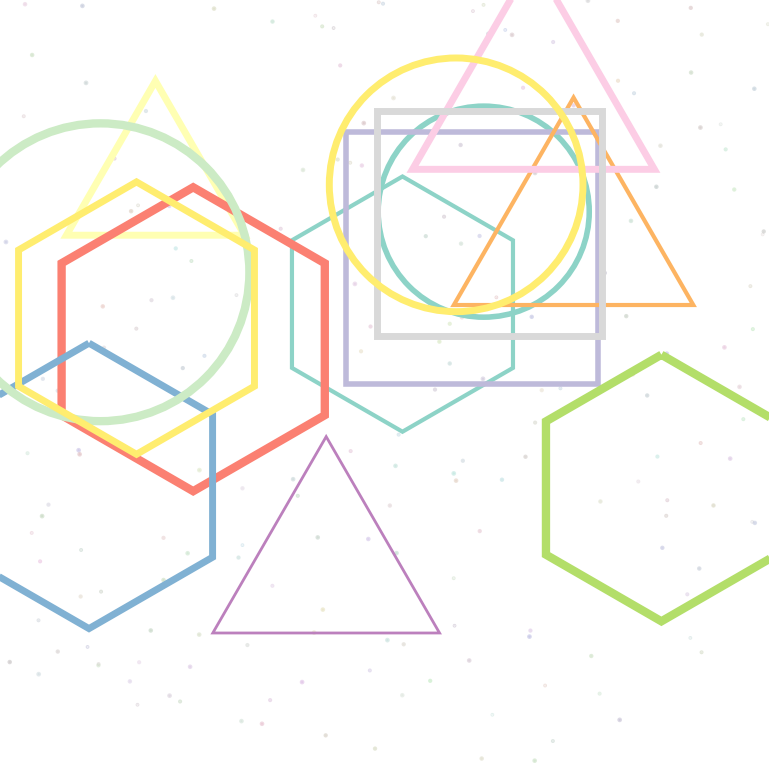[{"shape": "hexagon", "thickness": 1.5, "radius": 0.83, "center": [0.523, 0.605]}, {"shape": "circle", "thickness": 2, "radius": 0.69, "center": [0.628, 0.725]}, {"shape": "triangle", "thickness": 2.5, "radius": 0.67, "center": [0.202, 0.761]}, {"shape": "square", "thickness": 2, "radius": 0.82, "center": [0.612, 0.665]}, {"shape": "hexagon", "thickness": 3, "radius": 0.99, "center": [0.251, 0.559]}, {"shape": "hexagon", "thickness": 2.5, "radius": 0.93, "center": [0.116, 0.369]}, {"shape": "triangle", "thickness": 1.5, "radius": 0.9, "center": [0.745, 0.694]}, {"shape": "hexagon", "thickness": 3, "radius": 0.87, "center": [0.859, 0.366]}, {"shape": "triangle", "thickness": 2.5, "radius": 0.91, "center": [0.693, 0.871]}, {"shape": "square", "thickness": 2.5, "radius": 0.73, "center": [0.636, 0.71]}, {"shape": "triangle", "thickness": 1, "radius": 0.85, "center": [0.424, 0.263]}, {"shape": "circle", "thickness": 3, "radius": 0.97, "center": [0.13, 0.646]}, {"shape": "hexagon", "thickness": 2.5, "radius": 0.88, "center": [0.177, 0.587]}, {"shape": "circle", "thickness": 2.5, "radius": 0.82, "center": [0.592, 0.76]}]